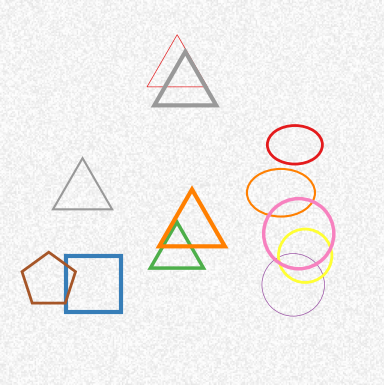[{"shape": "triangle", "thickness": 0.5, "radius": 0.45, "center": [0.46, 0.82]}, {"shape": "oval", "thickness": 2, "radius": 0.36, "center": [0.766, 0.624]}, {"shape": "square", "thickness": 3, "radius": 0.36, "center": [0.243, 0.263]}, {"shape": "triangle", "thickness": 2.5, "radius": 0.4, "center": [0.46, 0.344]}, {"shape": "circle", "thickness": 0.5, "radius": 0.41, "center": [0.762, 0.26]}, {"shape": "oval", "thickness": 1.5, "radius": 0.44, "center": [0.73, 0.499]}, {"shape": "triangle", "thickness": 3, "radius": 0.49, "center": [0.499, 0.409]}, {"shape": "circle", "thickness": 2, "radius": 0.35, "center": [0.793, 0.336]}, {"shape": "pentagon", "thickness": 2, "radius": 0.37, "center": [0.127, 0.272]}, {"shape": "circle", "thickness": 2.5, "radius": 0.46, "center": [0.776, 0.393]}, {"shape": "triangle", "thickness": 3, "radius": 0.46, "center": [0.481, 0.773]}, {"shape": "triangle", "thickness": 1.5, "radius": 0.44, "center": [0.214, 0.501]}]